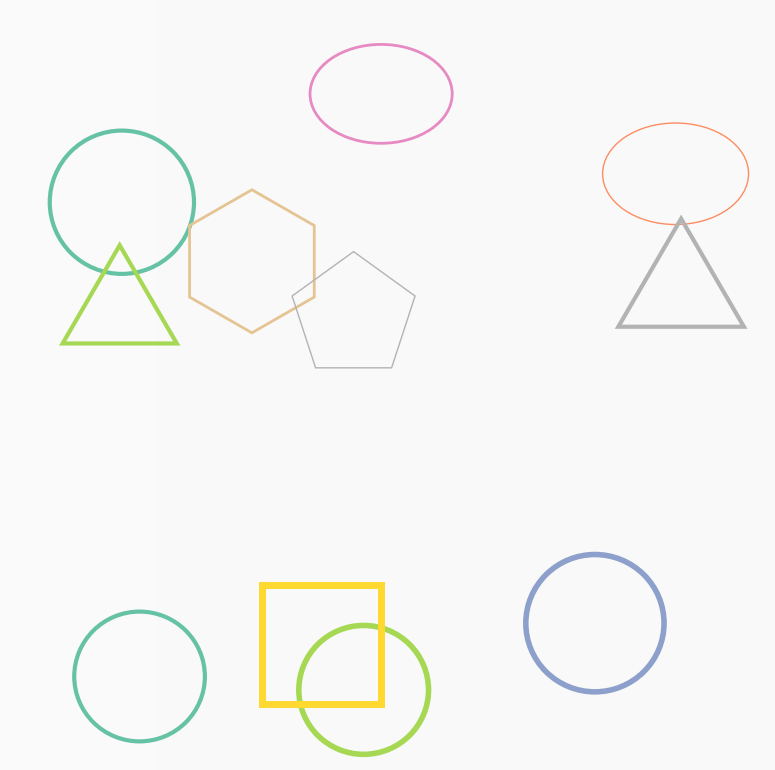[{"shape": "circle", "thickness": 1.5, "radius": 0.47, "center": [0.157, 0.737]}, {"shape": "circle", "thickness": 1.5, "radius": 0.42, "center": [0.18, 0.121]}, {"shape": "oval", "thickness": 0.5, "radius": 0.47, "center": [0.872, 0.774]}, {"shape": "circle", "thickness": 2, "radius": 0.45, "center": [0.768, 0.191]}, {"shape": "oval", "thickness": 1, "radius": 0.46, "center": [0.492, 0.878]}, {"shape": "triangle", "thickness": 1.5, "radius": 0.43, "center": [0.154, 0.596]}, {"shape": "circle", "thickness": 2, "radius": 0.42, "center": [0.469, 0.104]}, {"shape": "square", "thickness": 2.5, "radius": 0.39, "center": [0.415, 0.163]}, {"shape": "hexagon", "thickness": 1, "radius": 0.46, "center": [0.325, 0.661]}, {"shape": "pentagon", "thickness": 0.5, "radius": 0.42, "center": [0.456, 0.59]}, {"shape": "triangle", "thickness": 1.5, "radius": 0.47, "center": [0.879, 0.622]}]